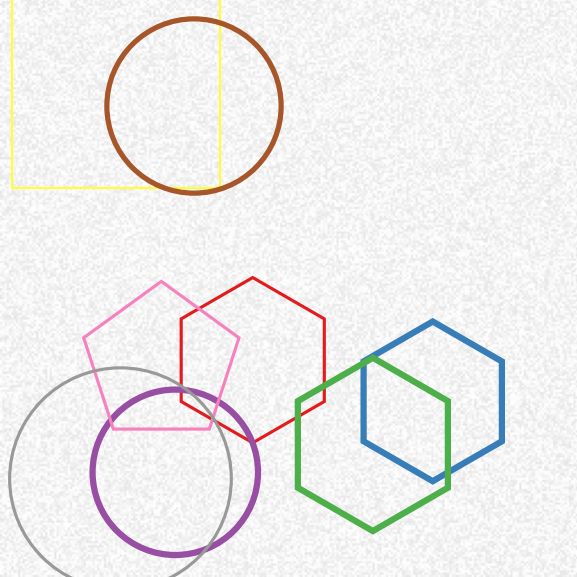[{"shape": "hexagon", "thickness": 1.5, "radius": 0.72, "center": [0.438, 0.375]}, {"shape": "hexagon", "thickness": 3, "radius": 0.69, "center": [0.749, 0.304]}, {"shape": "hexagon", "thickness": 3, "radius": 0.75, "center": [0.646, 0.23]}, {"shape": "circle", "thickness": 3, "radius": 0.72, "center": [0.304, 0.181]}, {"shape": "square", "thickness": 1, "radius": 0.9, "center": [0.201, 0.855]}, {"shape": "circle", "thickness": 2.5, "radius": 0.75, "center": [0.336, 0.816]}, {"shape": "pentagon", "thickness": 1.5, "radius": 0.71, "center": [0.279, 0.371]}, {"shape": "circle", "thickness": 1.5, "radius": 0.96, "center": [0.209, 0.17]}]